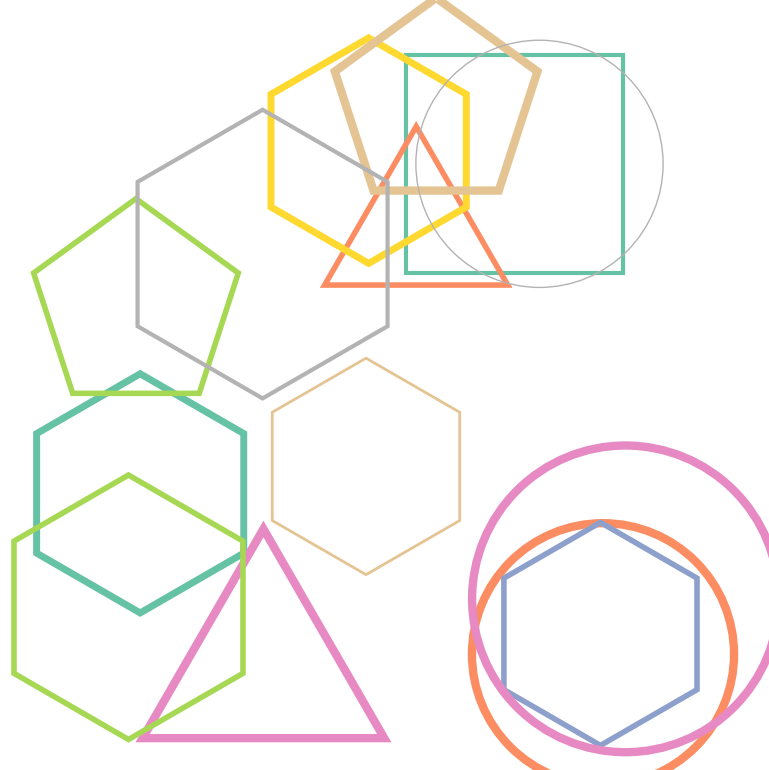[{"shape": "square", "thickness": 1.5, "radius": 0.71, "center": [0.668, 0.787]}, {"shape": "hexagon", "thickness": 2.5, "radius": 0.78, "center": [0.182, 0.359]}, {"shape": "circle", "thickness": 3, "radius": 0.85, "center": [0.783, 0.15]}, {"shape": "triangle", "thickness": 2, "radius": 0.69, "center": [0.541, 0.698]}, {"shape": "hexagon", "thickness": 2, "radius": 0.72, "center": [0.78, 0.177]}, {"shape": "triangle", "thickness": 3, "radius": 0.91, "center": [0.342, 0.132]}, {"shape": "circle", "thickness": 3, "radius": 1.0, "center": [0.812, 0.222]}, {"shape": "hexagon", "thickness": 2, "radius": 0.86, "center": [0.167, 0.211]}, {"shape": "pentagon", "thickness": 2, "radius": 0.7, "center": [0.177, 0.602]}, {"shape": "hexagon", "thickness": 2.5, "radius": 0.73, "center": [0.479, 0.804]}, {"shape": "hexagon", "thickness": 1, "radius": 0.7, "center": [0.475, 0.394]}, {"shape": "pentagon", "thickness": 3, "radius": 0.69, "center": [0.566, 0.864]}, {"shape": "hexagon", "thickness": 1.5, "radius": 0.94, "center": [0.341, 0.67]}, {"shape": "circle", "thickness": 0.5, "radius": 0.8, "center": [0.701, 0.787]}]